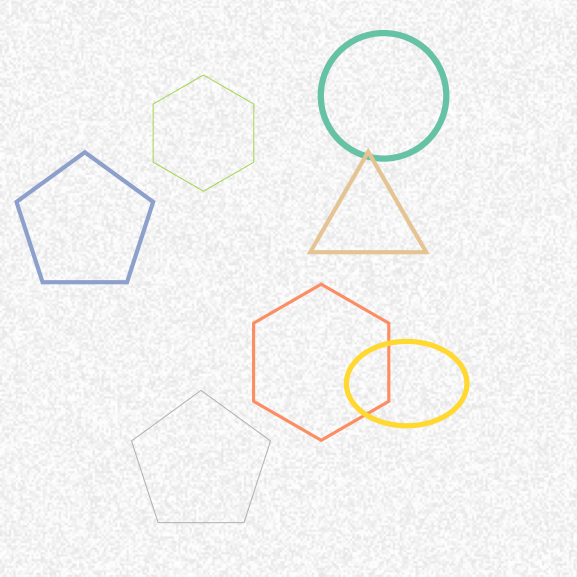[{"shape": "circle", "thickness": 3, "radius": 0.54, "center": [0.664, 0.833]}, {"shape": "hexagon", "thickness": 1.5, "radius": 0.68, "center": [0.556, 0.372]}, {"shape": "pentagon", "thickness": 2, "radius": 0.62, "center": [0.147, 0.611]}, {"shape": "hexagon", "thickness": 0.5, "radius": 0.5, "center": [0.352, 0.769]}, {"shape": "oval", "thickness": 2.5, "radius": 0.52, "center": [0.704, 0.335]}, {"shape": "triangle", "thickness": 2, "radius": 0.58, "center": [0.638, 0.62]}, {"shape": "pentagon", "thickness": 0.5, "radius": 0.63, "center": [0.348, 0.197]}]